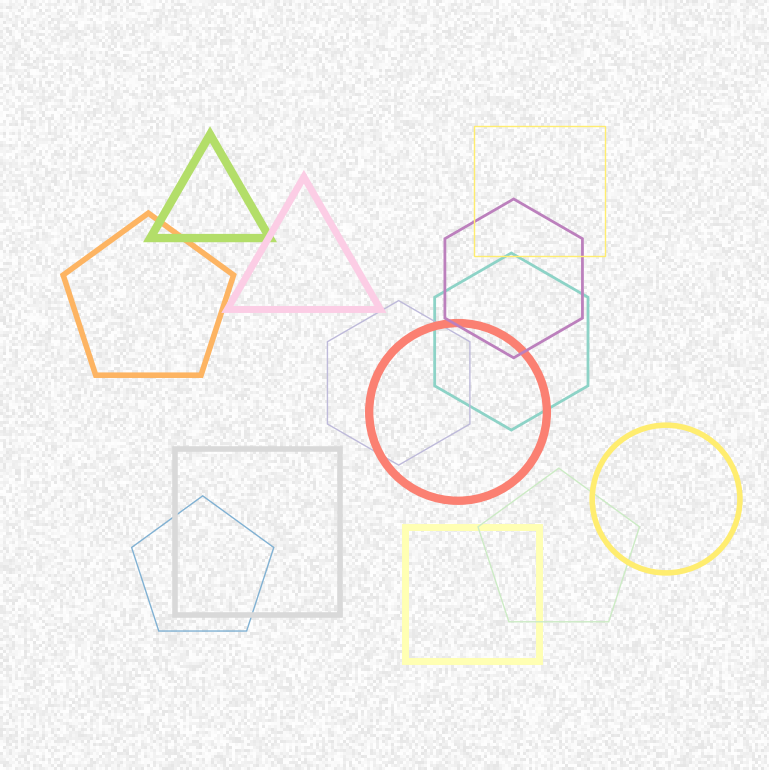[{"shape": "hexagon", "thickness": 1, "radius": 0.57, "center": [0.664, 0.556]}, {"shape": "square", "thickness": 2.5, "radius": 0.43, "center": [0.613, 0.228]}, {"shape": "hexagon", "thickness": 0.5, "radius": 0.53, "center": [0.518, 0.503]}, {"shape": "circle", "thickness": 3, "radius": 0.58, "center": [0.595, 0.465]}, {"shape": "pentagon", "thickness": 0.5, "radius": 0.49, "center": [0.263, 0.259]}, {"shape": "pentagon", "thickness": 2, "radius": 0.58, "center": [0.193, 0.607]}, {"shape": "triangle", "thickness": 3, "radius": 0.45, "center": [0.273, 0.736]}, {"shape": "triangle", "thickness": 2.5, "radius": 0.57, "center": [0.395, 0.656]}, {"shape": "square", "thickness": 2, "radius": 0.54, "center": [0.334, 0.309]}, {"shape": "hexagon", "thickness": 1, "radius": 0.52, "center": [0.667, 0.638]}, {"shape": "pentagon", "thickness": 0.5, "radius": 0.55, "center": [0.726, 0.282]}, {"shape": "square", "thickness": 0.5, "radius": 0.42, "center": [0.701, 0.752]}, {"shape": "circle", "thickness": 2, "radius": 0.48, "center": [0.865, 0.352]}]